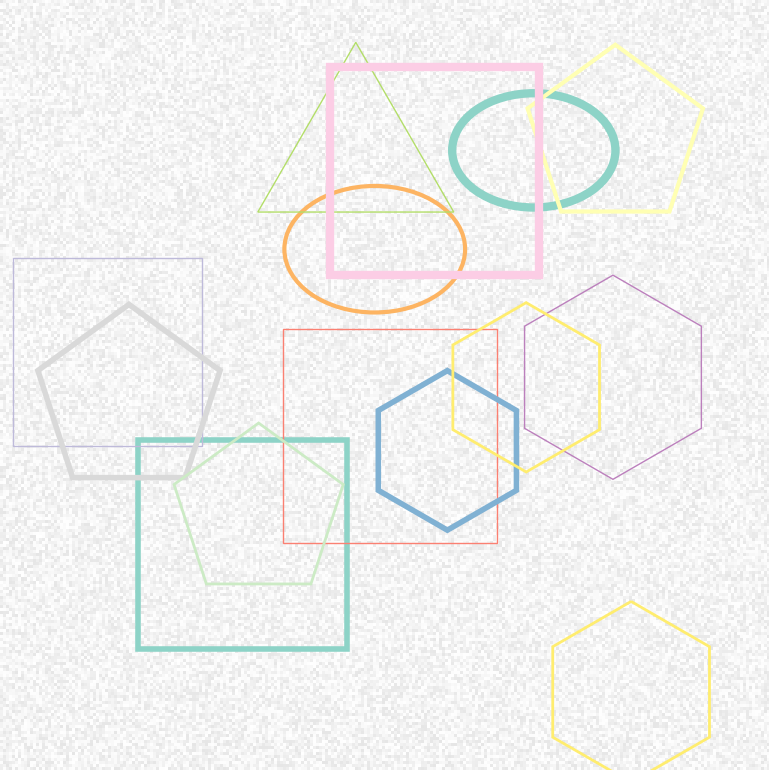[{"shape": "square", "thickness": 2, "radius": 0.68, "center": [0.315, 0.293]}, {"shape": "oval", "thickness": 3, "radius": 0.53, "center": [0.693, 0.805]}, {"shape": "pentagon", "thickness": 1.5, "radius": 0.6, "center": [0.799, 0.822]}, {"shape": "square", "thickness": 0.5, "radius": 0.61, "center": [0.14, 0.543]}, {"shape": "square", "thickness": 0.5, "radius": 0.69, "center": [0.506, 0.433]}, {"shape": "hexagon", "thickness": 2, "radius": 0.52, "center": [0.581, 0.415]}, {"shape": "oval", "thickness": 1.5, "radius": 0.59, "center": [0.487, 0.676]}, {"shape": "triangle", "thickness": 0.5, "radius": 0.73, "center": [0.462, 0.798]}, {"shape": "square", "thickness": 3, "radius": 0.68, "center": [0.564, 0.778]}, {"shape": "pentagon", "thickness": 2, "radius": 0.62, "center": [0.167, 0.48]}, {"shape": "hexagon", "thickness": 0.5, "radius": 0.66, "center": [0.796, 0.51]}, {"shape": "pentagon", "thickness": 1, "radius": 0.58, "center": [0.336, 0.335]}, {"shape": "hexagon", "thickness": 1, "radius": 0.59, "center": [0.82, 0.101]}, {"shape": "hexagon", "thickness": 1, "radius": 0.55, "center": [0.683, 0.497]}]